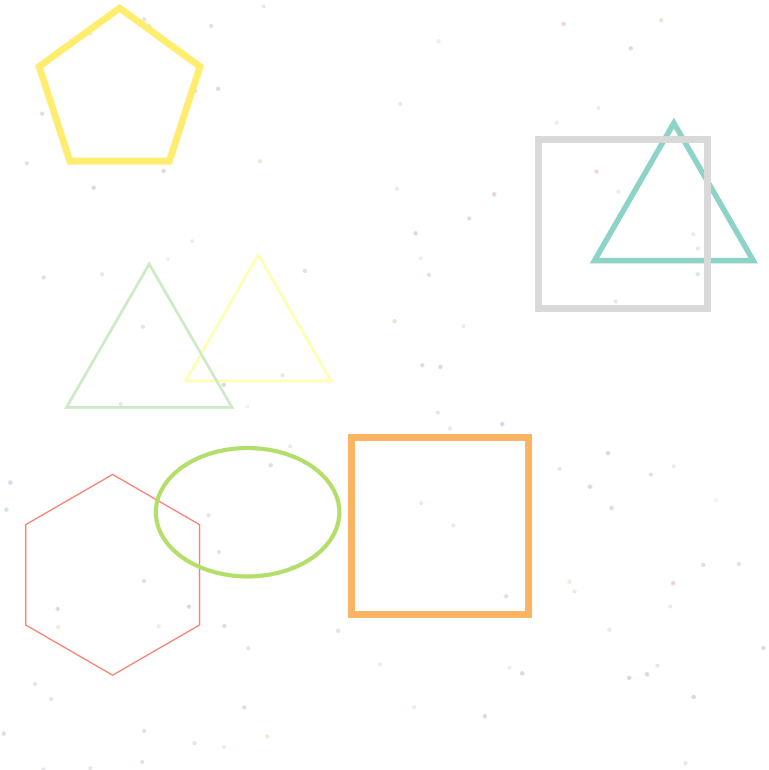[{"shape": "triangle", "thickness": 2, "radius": 0.6, "center": [0.875, 0.721]}, {"shape": "triangle", "thickness": 1, "radius": 0.55, "center": [0.335, 0.56]}, {"shape": "hexagon", "thickness": 0.5, "radius": 0.65, "center": [0.146, 0.253]}, {"shape": "square", "thickness": 2.5, "radius": 0.57, "center": [0.571, 0.318]}, {"shape": "oval", "thickness": 1.5, "radius": 0.6, "center": [0.322, 0.335]}, {"shape": "square", "thickness": 2.5, "radius": 0.55, "center": [0.808, 0.71]}, {"shape": "triangle", "thickness": 1, "radius": 0.62, "center": [0.194, 0.533]}, {"shape": "pentagon", "thickness": 2.5, "radius": 0.55, "center": [0.155, 0.88]}]